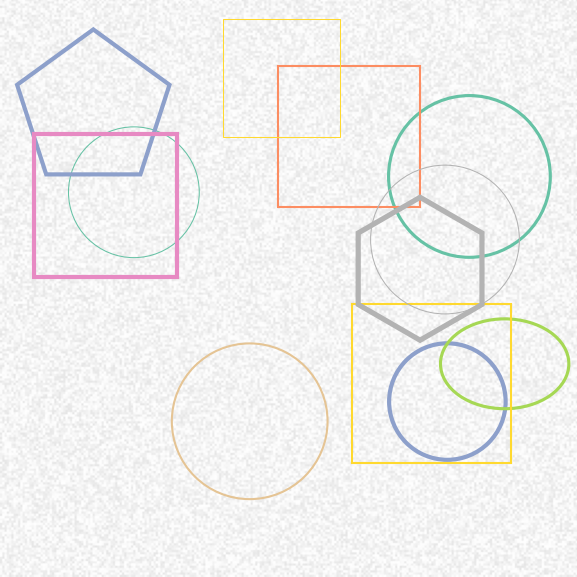[{"shape": "circle", "thickness": 0.5, "radius": 0.57, "center": [0.232, 0.666]}, {"shape": "circle", "thickness": 1.5, "radius": 0.7, "center": [0.813, 0.694]}, {"shape": "square", "thickness": 1, "radius": 0.61, "center": [0.605, 0.763]}, {"shape": "circle", "thickness": 2, "radius": 0.5, "center": [0.775, 0.304]}, {"shape": "pentagon", "thickness": 2, "radius": 0.69, "center": [0.162, 0.809]}, {"shape": "square", "thickness": 2, "radius": 0.62, "center": [0.182, 0.643]}, {"shape": "oval", "thickness": 1.5, "radius": 0.56, "center": [0.874, 0.369]}, {"shape": "square", "thickness": 1, "radius": 0.69, "center": [0.747, 0.335]}, {"shape": "square", "thickness": 0.5, "radius": 0.51, "center": [0.487, 0.864]}, {"shape": "circle", "thickness": 1, "radius": 0.67, "center": [0.432, 0.27]}, {"shape": "circle", "thickness": 0.5, "radius": 0.64, "center": [0.771, 0.584]}, {"shape": "hexagon", "thickness": 2.5, "radius": 0.62, "center": [0.727, 0.534]}]